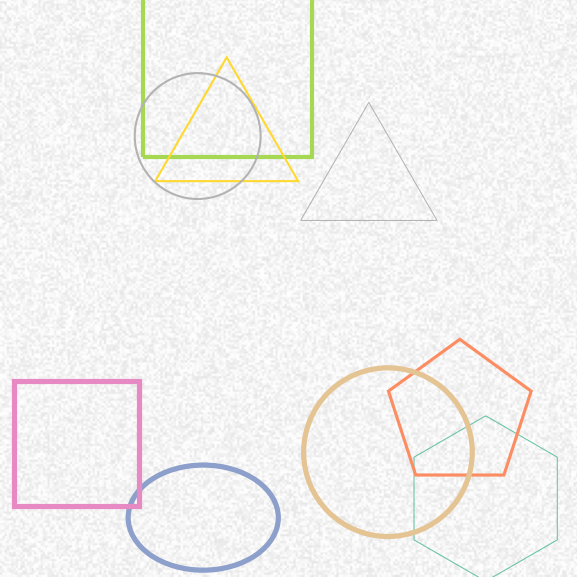[{"shape": "hexagon", "thickness": 0.5, "radius": 0.72, "center": [0.841, 0.136]}, {"shape": "pentagon", "thickness": 1.5, "radius": 0.65, "center": [0.796, 0.282]}, {"shape": "oval", "thickness": 2.5, "radius": 0.65, "center": [0.352, 0.103]}, {"shape": "square", "thickness": 2.5, "radius": 0.54, "center": [0.132, 0.231]}, {"shape": "square", "thickness": 2, "radius": 0.73, "center": [0.393, 0.874]}, {"shape": "triangle", "thickness": 1, "radius": 0.71, "center": [0.393, 0.757]}, {"shape": "circle", "thickness": 2.5, "radius": 0.73, "center": [0.672, 0.216]}, {"shape": "triangle", "thickness": 0.5, "radius": 0.68, "center": [0.639, 0.686]}, {"shape": "circle", "thickness": 1, "radius": 0.54, "center": [0.342, 0.764]}]